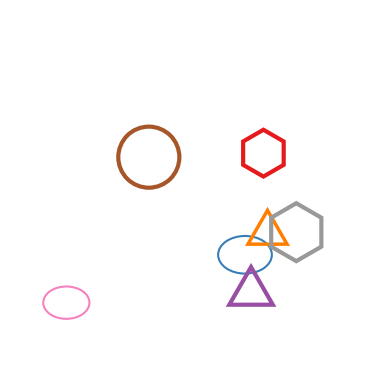[{"shape": "hexagon", "thickness": 3, "radius": 0.3, "center": [0.684, 0.602]}, {"shape": "oval", "thickness": 1.5, "radius": 0.35, "center": [0.636, 0.338]}, {"shape": "triangle", "thickness": 3, "radius": 0.33, "center": [0.652, 0.241]}, {"shape": "triangle", "thickness": 2.5, "radius": 0.29, "center": [0.695, 0.395]}, {"shape": "circle", "thickness": 3, "radius": 0.4, "center": [0.387, 0.592]}, {"shape": "oval", "thickness": 1.5, "radius": 0.3, "center": [0.172, 0.214]}, {"shape": "hexagon", "thickness": 3, "radius": 0.38, "center": [0.77, 0.397]}]